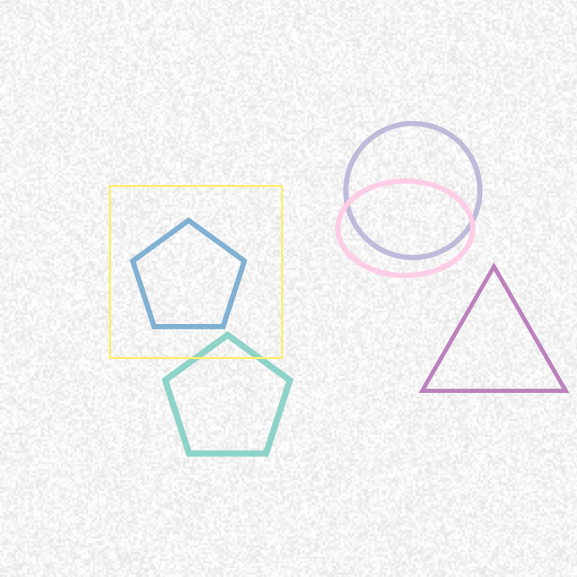[{"shape": "pentagon", "thickness": 3, "radius": 0.57, "center": [0.394, 0.306]}, {"shape": "circle", "thickness": 2.5, "radius": 0.58, "center": [0.715, 0.669]}, {"shape": "pentagon", "thickness": 2.5, "radius": 0.51, "center": [0.327, 0.516]}, {"shape": "oval", "thickness": 2.5, "radius": 0.58, "center": [0.702, 0.604]}, {"shape": "triangle", "thickness": 2, "radius": 0.72, "center": [0.855, 0.394]}, {"shape": "square", "thickness": 1, "radius": 0.74, "center": [0.339, 0.528]}]